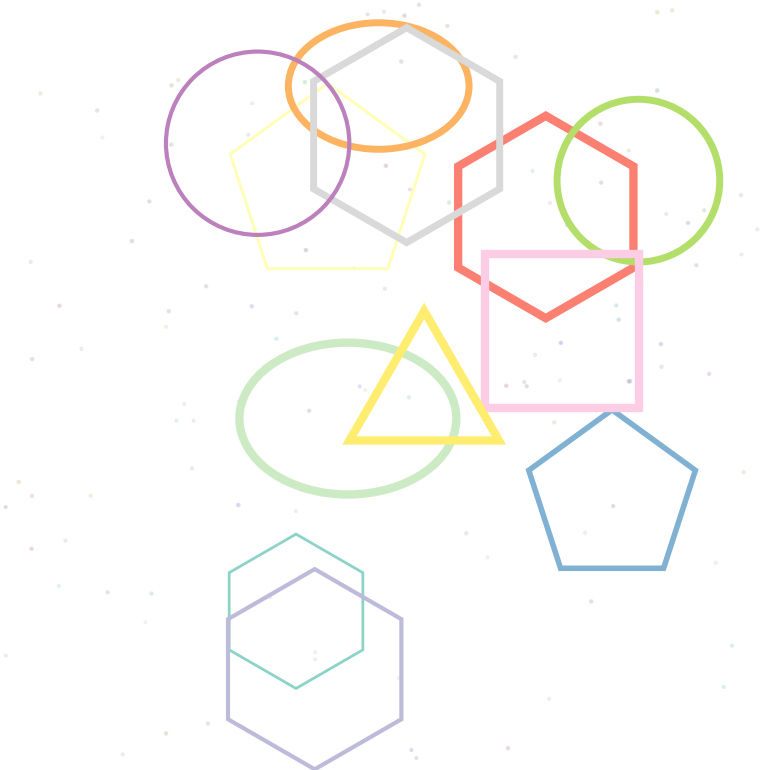[{"shape": "hexagon", "thickness": 1, "radius": 0.5, "center": [0.384, 0.206]}, {"shape": "pentagon", "thickness": 1, "radius": 0.66, "center": [0.425, 0.759]}, {"shape": "hexagon", "thickness": 1.5, "radius": 0.65, "center": [0.409, 0.131]}, {"shape": "hexagon", "thickness": 3, "radius": 0.66, "center": [0.709, 0.718]}, {"shape": "pentagon", "thickness": 2, "radius": 0.57, "center": [0.795, 0.354]}, {"shape": "oval", "thickness": 2.5, "radius": 0.59, "center": [0.492, 0.888]}, {"shape": "circle", "thickness": 2.5, "radius": 0.53, "center": [0.829, 0.765]}, {"shape": "square", "thickness": 3, "radius": 0.5, "center": [0.73, 0.57]}, {"shape": "hexagon", "thickness": 2.5, "radius": 0.7, "center": [0.528, 0.825]}, {"shape": "circle", "thickness": 1.5, "radius": 0.6, "center": [0.335, 0.814]}, {"shape": "oval", "thickness": 3, "radius": 0.7, "center": [0.452, 0.456]}, {"shape": "triangle", "thickness": 3, "radius": 0.56, "center": [0.551, 0.484]}]